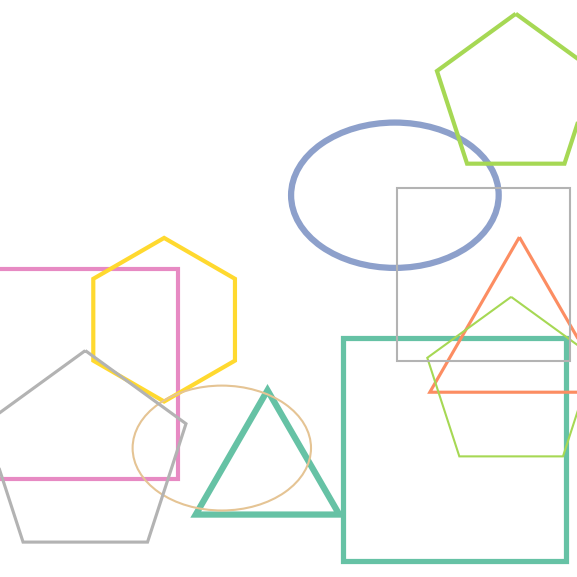[{"shape": "square", "thickness": 2.5, "radius": 0.96, "center": [0.787, 0.221]}, {"shape": "triangle", "thickness": 3, "radius": 0.72, "center": [0.463, 0.18]}, {"shape": "triangle", "thickness": 1.5, "radius": 0.9, "center": [0.899, 0.409]}, {"shape": "oval", "thickness": 3, "radius": 0.9, "center": [0.684, 0.661]}, {"shape": "square", "thickness": 2, "radius": 0.91, "center": [0.127, 0.352]}, {"shape": "pentagon", "thickness": 2, "radius": 0.72, "center": [0.893, 0.832]}, {"shape": "pentagon", "thickness": 1, "radius": 0.76, "center": [0.885, 0.332]}, {"shape": "hexagon", "thickness": 2, "radius": 0.71, "center": [0.284, 0.446]}, {"shape": "oval", "thickness": 1, "radius": 0.77, "center": [0.384, 0.223]}, {"shape": "square", "thickness": 1, "radius": 0.75, "center": [0.837, 0.524]}, {"shape": "pentagon", "thickness": 1.5, "radius": 0.92, "center": [0.148, 0.209]}]